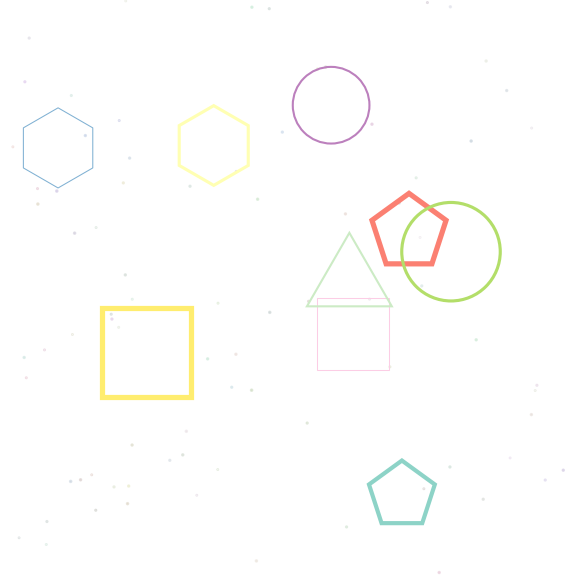[{"shape": "pentagon", "thickness": 2, "radius": 0.3, "center": [0.696, 0.142]}, {"shape": "hexagon", "thickness": 1.5, "radius": 0.35, "center": [0.37, 0.747]}, {"shape": "pentagon", "thickness": 2.5, "radius": 0.34, "center": [0.708, 0.597]}, {"shape": "hexagon", "thickness": 0.5, "radius": 0.35, "center": [0.101, 0.743]}, {"shape": "circle", "thickness": 1.5, "radius": 0.43, "center": [0.781, 0.563]}, {"shape": "square", "thickness": 0.5, "radius": 0.31, "center": [0.612, 0.421]}, {"shape": "circle", "thickness": 1, "radius": 0.33, "center": [0.573, 0.817]}, {"shape": "triangle", "thickness": 1, "radius": 0.42, "center": [0.605, 0.511]}, {"shape": "square", "thickness": 2.5, "radius": 0.38, "center": [0.254, 0.388]}]